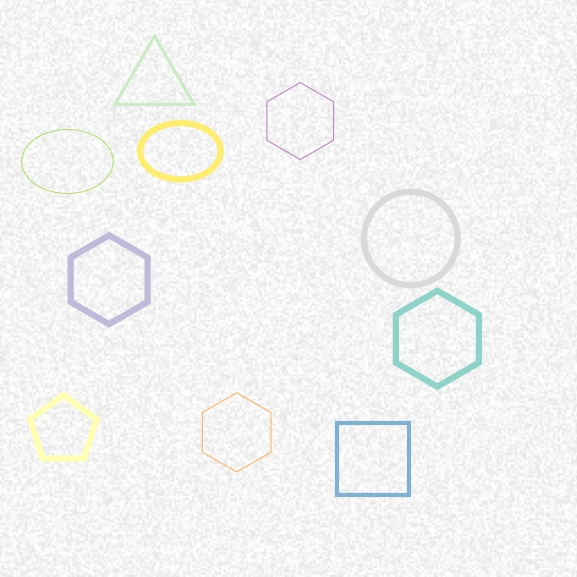[{"shape": "hexagon", "thickness": 3, "radius": 0.42, "center": [0.757, 0.413]}, {"shape": "pentagon", "thickness": 3, "radius": 0.3, "center": [0.11, 0.254]}, {"shape": "hexagon", "thickness": 3, "radius": 0.38, "center": [0.189, 0.515]}, {"shape": "square", "thickness": 2, "radius": 0.31, "center": [0.647, 0.205]}, {"shape": "hexagon", "thickness": 0.5, "radius": 0.34, "center": [0.41, 0.25]}, {"shape": "oval", "thickness": 0.5, "radius": 0.4, "center": [0.117, 0.719]}, {"shape": "circle", "thickness": 3, "radius": 0.41, "center": [0.711, 0.586]}, {"shape": "hexagon", "thickness": 0.5, "radius": 0.33, "center": [0.52, 0.79]}, {"shape": "triangle", "thickness": 1.5, "radius": 0.39, "center": [0.268, 0.858]}, {"shape": "oval", "thickness": 3, "radius": 0.35, "center": [0.312, 0.737]}]